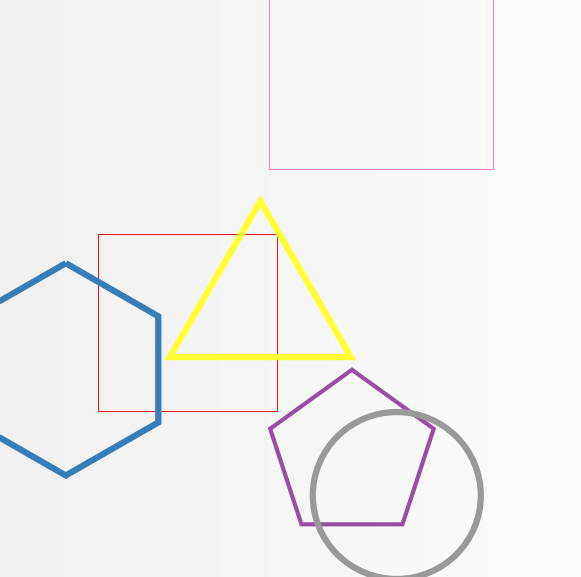[{"shape": "square", "thickness": 0.5, "radius": 0.77, "center": [0.323, 0.441]}, {"shape": "hexagon", "thickness": 3, "radius": 0.92, "center": [0.113, 0.36]}, {"shape": "pentagon", "thickness": 2, "radius": 0.74, "center": [0.605, 0.211]}, {"shape": "triangle", "thickness": 3, "radius": 0.9, "center": [0.448, 0.471]}, {"shape": "square", "thickness": 0.5, "radius": 0.96, "center": [0.655, 0.899]}, {"shape": "circle", "thickness": 3, "radius": 0.72, "center": [0.683, 0.141]}]